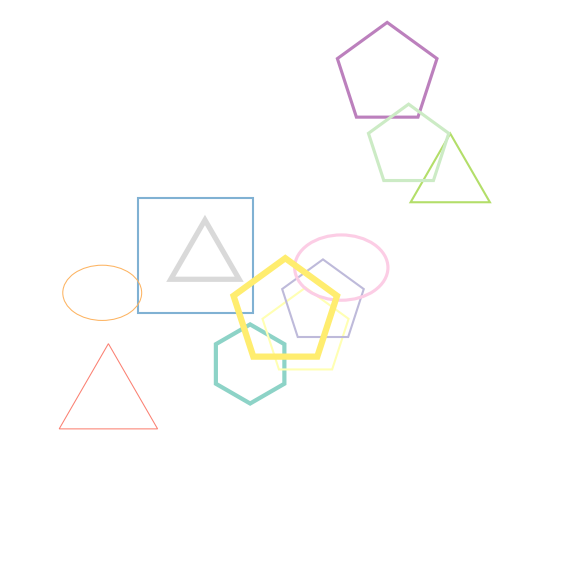[{"shape": "hexagon", "thickness": 2, "radius": 0.34, "center": [0.433, 0.369]}, {"shape": "pentagon", "thickness": 1, "radius": 0.39, "center": [0.529, 0.423]}, {"shape": "pentagon", "thickness": 1, "radius": 0.37, "center": [0.559, 0.476]}, {"shape": "triangle", "thickness": 0.5, "radius": 0.49, "center": [0.188, 0.306]}, {"shape": "square", "thickness": 1, "radius": 0.5, "center": [0.339, 0.557]}, {"shape": "oval", "thickness": 0.5, "radius": 0.34, "center": [0.177, 0.492]}, {"shape": "triangle", "thickness": 1, "radius": 0.4, "center": [0.78, 0.689]}, {"shape": "oval", "thickness": 1.5, "radius": 0.4, "center": [0.591, 0.536]}, {"shape": "triangle", "thickness": 2.5, "radius": 0.34, "center": [0.355, 0.55]}, {"shape": "pentagon", "thickness": 1.5, "radius": 0.45, "center": [0.67, 0.87]}, {"shape": "pentagon", "thickness": 1.5, "radius": 0.37, "center": [0.708, 0.746]}, {"shape": "pentagon", "thickness": 3, "radius": 0.47, "center": [0.494, 0.458]}]